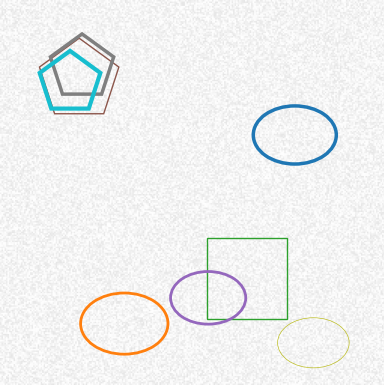[{"shape": "oval", "thickness": 2.5, "radius": 0.54, "center": [0.766, 0.649]}, {"shape": "oval", "thickness": 2, "radius": 0.57, "center": [0.323, 0.159]}, {"shape": "square", "thickness": 1, "radius": 0.52, "center": [0.641, 0.276]}, {"shape": "oval", "thickness": 2, "radius": 0.49, "center": [0.541, 0.226]}, {"shape": "pentagon", "thickness": 1, "radius": 0.54, "center": [0.206, 0.792]}, {"shape": "pentagon", "thickness": 2.5, "radius": 0.43, "center": [0.213, 0.825]}, {"shape": "oval", "thickness": 0.5, "radius": 0.46, "center": [0.814, 0.11]}, {"shape": "pentagon", "thickness": 3, "radius": 0.41, "center": [0.182, 0.785]}]